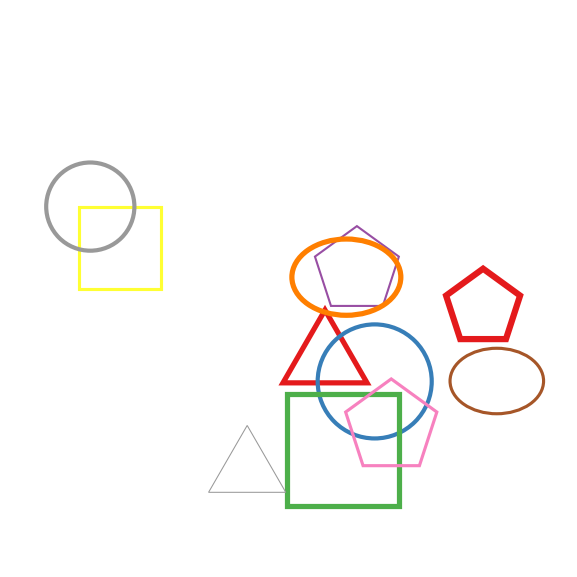[{"shape": "pentagon", "thickness": 3, "radius": 0.34, "center": [0.837, 0.466]}, {"shape": "triangle", "thickness": 2.5, "radius": 0.42, "center": [0.563, 0.378]}, {"shape": "circle", "thickness": 2, "radius": 0.49, "center": [0.649, 0.339]}, {"shape": "square", "thickness": 2.5, "radius": 0.48, "center": [0.594, 0.22]}, {"shape": "pentagon", "thickness": 1, "radius": 0.38, "center": [0.618, 0.531]}, {"shape": "oval", "thickness": 2.5, "radius": 0.47, "center": [0.6, 0.519]}, {"shape": "square", "thickness": 1.5, "radius": 0.35, "center": [0.207, 0.569]}, {"shape": "oval", "thickness": 1.5, "radius": 0.4, "center": [0.86, 0.339]}, {"shape": "pentagon", "thickness": 1.5, "radius": 0.42, "center": [0.677, 0.26]}, {"shape": "circle", "thickness": 2, "radius": 0.38, "center": [0.156, 0.641]}, {"shape": "triangle", "thickness": 0.5, "radius": 0.39, "center": [0.428, 0.185]}]